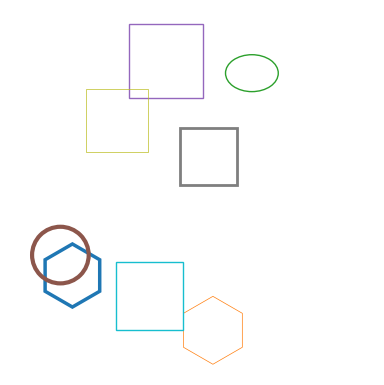[{"shape": "hexagon", "thickness": 2.5, "radius": 0.41, "center": [0.188, 0.284]}, {"shape": "hexagon", "thickness": 0.5, "radius": 0.44, "center": [0.553, 0.142]}, {"shape": "oval", "thickness": 1, "radius": 0.34, "center": [0.654, 0.81]}, {"shape": "square", "thickness": 1, "radius": 0.48, "center": [0.432, 0.842]}, {"shape": "circle", "thickness": 3, "radius": 0.37, "center": [0.157, 0.337]}, {"shape": "square", "thickness": 2, "radius": 0.37, "center": [0.542, 0.593]}, {"shape": "square", "thickness": 0.5, "radius": 0.41, "center": [0.303, 0.688]}, {"shape": "square", "thickness": 1, "radius": 0.44, "center": [0.388, 0.231]}]